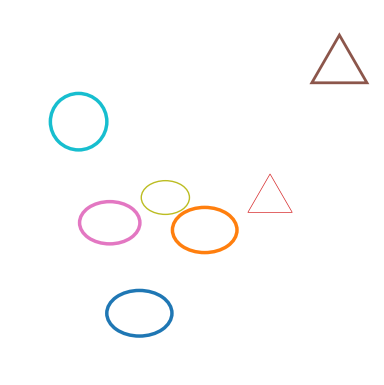[{"shape": "oval", "thickness": 2.5, "radius": 0.42, "center": [0.362, 0.186]}, {"shape": "oval", "thickness": 2.5, "radius": 0.42, "center": [0.532, 0.403]}, {"shape": "triangle", "thickness": 0.5, "radius": 0.33, "center": [0.701, 0.482]}, {"shape": "triangle", "thickness": 2, "radius": 0.41, "center": [0.882, 0.826]}, {"shape": "oval", "thickness": 2.5, "radius": 0.39, "center": [0.285, 0.421]}, {"shape": "oval", "thickness": 1, "radius": 0.31, "center": [0.43, 0.487]}, {"shape": "circle", "thickness": 2.5, "radius": 0.37, "center": [0.204, 0.684]}]